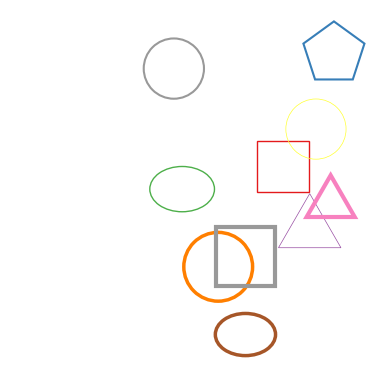[{"shape": "square", "thickness": 1, "radius": 0.34, "center": [0.735, 0.568]}, {"shape": "pentagon", "thickness": 1.5, "radius": 0.42, "center": [0.867, 0.861]}, {"shape": "oval", "thickness": 1, "radius": 0.42, "center": [0.473, 0.509]}, {"shape": "triangle", "thickness": 0.5, "radius": 0.47, "center": [0.804, 0.403]}, {"shape": "circle", "thickness": 2.5, "radius": 0.45, "center": [0.567, 0.307]}, {"shape": "circle", "thickness": 0.5, "radius": 0.39, "center": [0.821, 0.665]}, {"shape": "oval", "thickness": 2.5, "radius": 0.39, "center": [0.637, 0.131]}, {"shape": "triangle", "thickness": 3, "radius": 0.36, "center": [0.859, 0.472]}, {"shape": "circle", "thickness": 1.5, "radius": 0.39, "center": [0.452, 0.822]}, {"shape": "square", "thickness": 3, "radius": 0.38, "center": [0.637, 0.334]}]